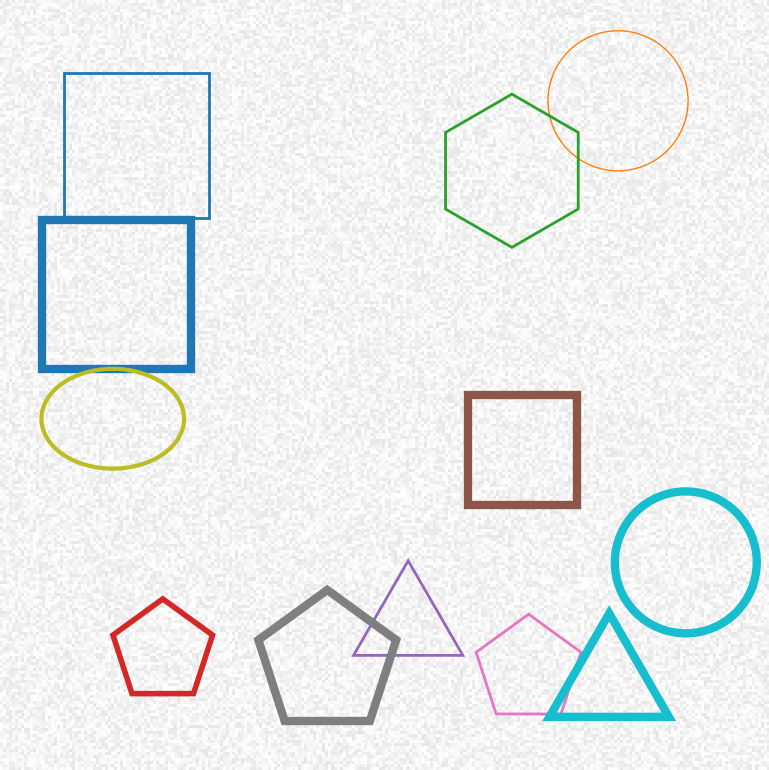[{"shape": "square", "thickness": 3, "radius": 0.48, "center": [0.151, 0.618]}, {"shape": "square", "thickness": 1, "radius": 0.47, "center": [0.178, 0.811]}, {"shape": "circle", "thickness": 0.5, "radius": 0.45, "center": [0.803, 0.869]}, {"shape": "hexagon", "thickness": 1, "radius": 0.5, "center": [0.665, 0.778]}, {"shape": "pentagon", "thickness": 2, "radius": 0.34, "center": [0.211, 0.154]}, {"shape": "triangle", "thickness": 1, "radius": 0.41, "center": [0.53, 0.19]}, {"shape": "square", "thickness": 3, "radius": 0.36, "center": [0.679, 0.415]}, {"shape": "pentagon", "thickness": 1, "radius": 0.36, "center": [0.686, 0.131]}, {"shape": "pentagon", "thickness": 3, "radius": 0.47, "center": [0.425, 0.14]}, {"shape": "oval", "thickness": 1.5, "radius": 0.46, "center": [0.146, 0.456]}, {"shape": "triangle", "thickness": 3, "radius": 0.45, "center": [0.791, 0.114]}, {"shape": "circle", "thickness": 3, "radius": 0.46, "center": [0.891, 0.27]}]